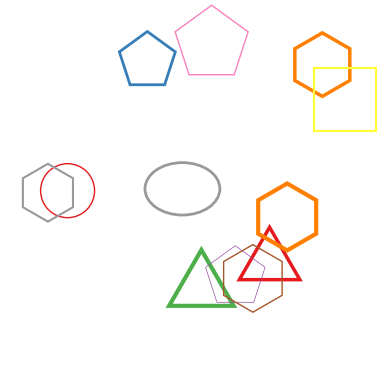[{"shape": "circle", "thickness": 1, "radius": 0.35, "center": [0.176, 0.505]}, {"shape": "triangle", "thickness": 2.5, "radius": 0.45, "center": [0.7, 0.319]}, {"shape": "pentagon", "thickness": 2, "radius": 0.38, "center": [0.383, 0.842]}, {"shape": "triangle", "thickness": 3, "radius": 0.48, "center": [0.523, 0.254]}, {"shape": "pentagon", "thickness": 0.5, "radius": 0.41, "center": [0.611, 0.281]}, {"shape": "hexagon", "thickness": 3, "radius": 0.43, "center": [0.746, 0.436]}, {"shape": "hexagon", "thickness": 2.5, "radius": 0.41, "center": [0.837, 0.832]}, {"shape": "square", "thickness": 1.5, "radius": 0.41, "center": [0.896, 0.742]}, {"shape": "hexagon", "thickness": 1, "radius": 0.44, "center": [0.657, 0.277]}, {"shape": "pentagon", "thickness": 1, "radius": 0.5, "center": [0.55, 0.887]}, {"shape": "hexagon", "thickness": 1.5, "radius": 0.38, "center": [0.124, 0.499]}, {"shape": "oval", "thickness": 2, "radius": 0.49, "center": [0.474, 0.51]}]